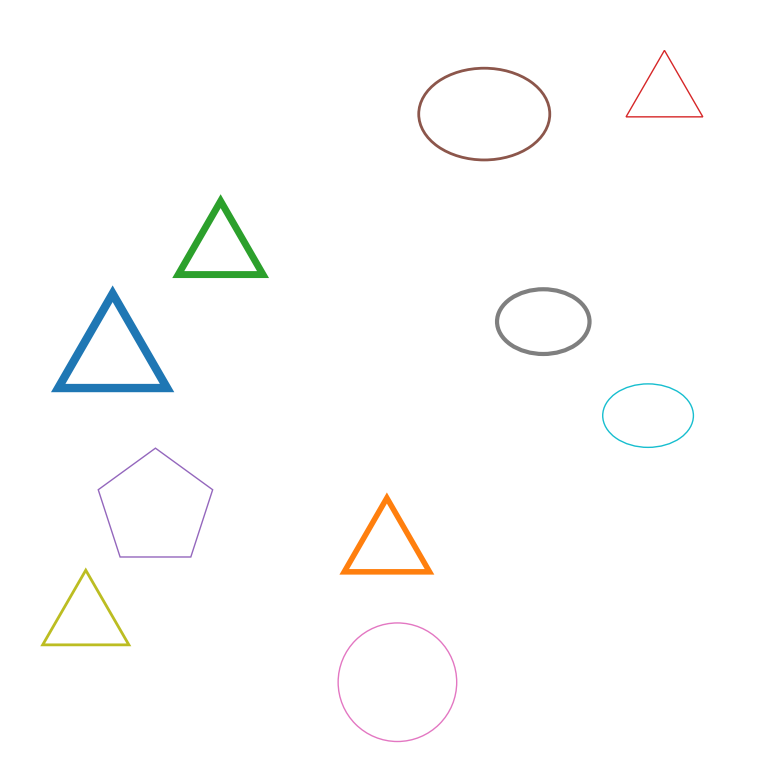[{"shape": "triangle", "thickness": 3, "radius": 0.41, "center": [0.146, 0.537]}, {"shape": "triangle", "thickness": 2, "radius": 0.32, "center": [0.502, 0.289]}, {"shape": "triangle", "thickness": 2.5, "radius": 0.32, "center": [0.287, 0.675]}, {"shape": "triangle", "thickness": 0.5, "radius": 0.29, "center": [0.863, 0.877]}, {"shape": "pentagon", "thickness": 0.5, "radius": 0.39, "center": [0.202, 0.34]}, {"shape": "oval", "thickness": 1, "radius": 0.43, "center": [0.629, 0.852]}, {"shape": "circle", "thickness": 0.5, "radius": 0.38, "center": [0.516, 0.114]}, {"shape": "oval", "thickness": 1.5, "radius": 0.3, "center": [0.706, 0.582]}, {"shape": "triangle", "thickness": 1, "radius": 0.32, "center": [0.111, 0.195]}, {"shape": "oval", "thickness": 0.5, "radius": 0.29, "center": [0.842, 0.46]}]